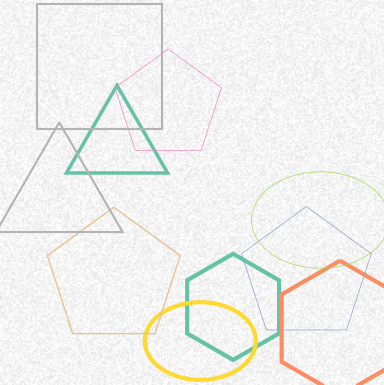[{"shape": "hexagon", "thickness": 3, "radius": 0.69, "center": [0.606, 0.203]}, {"shape": "triangle", "thickness": 2.5, "radius": 0.76, "center": [0.304, 0.627]}, {"shape": "hexagon", "thickness": 3, "radius": 0.88, "center": [0.883, 0.148]}, {"shape": "pentagon", "thickness": 0.5, "radius": 0.89, "center": [0.796, 0.286]}, {"shape": "pentagon", "thickness": 0.5, "radius": 0.73, "center": [0.437, 0.727]}, {"shape": "oval", "thickness": 0.5, "radius": 0.89, "center": [0.832, 0.429]}, {"shape": "oval", "thickness": 3, "radius": 0.72, "center": [0.52, 0.114]}, {"shape": "pentagon", "thickness": 1, "radius": 0.91, "center": [0.296, 0.28]}, {"shape": "square", "thickness": 1.5, "radius": 0.81, "center": [0.258, 0.828]}, {"shape": "triangle", "thickness": 1.5, "radius": 0.95, "center": [0.154, 0.492]}]